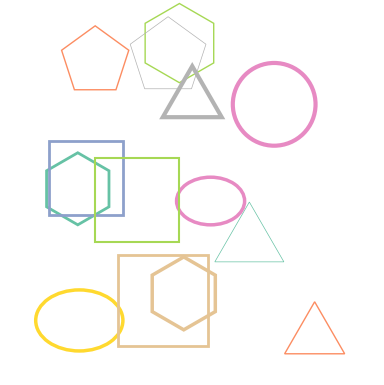[{"shape": "hexagon", "thickness": 2, "radius": 0.47, "center": [0.202, 0.51]}, {"shape": "triangle", "thickness": 0.5, "radius": 0.52, "center": [0.648, 0.372]}, {"shape": "triangle", "thickness": 1, "radius": 0.45, "center": [0.817, 0.126]}, {"shape": "pentagon", "thickness": 1, "radius": 0.46, "center": [0.247, 0.841]}, {"shape": "square", "thickness": 2, "radius": 0.48, "center": [0.222, 0.538]}, {"shape": "circle", "thickness": 3, "radius": 0.54, "center": [0.712, 0.729]}, {"shape": "oval", "thickness": 2.5, "radius": 0.44, "center": [0.547, 0.478]}, {"shape": "hexagon", "thickness": 1, "radius": 0.51, "center": [0.466, 0.888]}, {"shape": "square", "thickness": 1.5, "radius": 0.55, "center": [0.356, 0.48]}, {"shape": "oval", "thickness": 2.5, "radius": 0.57, "center": [0.206, 0.168]}, {"shape": "square", "thickness": 2, "radius": 0.59, "center": [0.423, 0.22]}, {"shape": "hexagon", "thickness": 2.5, "radius": 0.47, "center": [0.477, 0.238]}, {"shape": "triangle", "thickness": 3, "radius": 0.44, "center": [0.499, 0.74]}, {"shape": "pentagon", "thickness": 0.5, "radius": 0.52, "center": [0.437, 0.853]}]